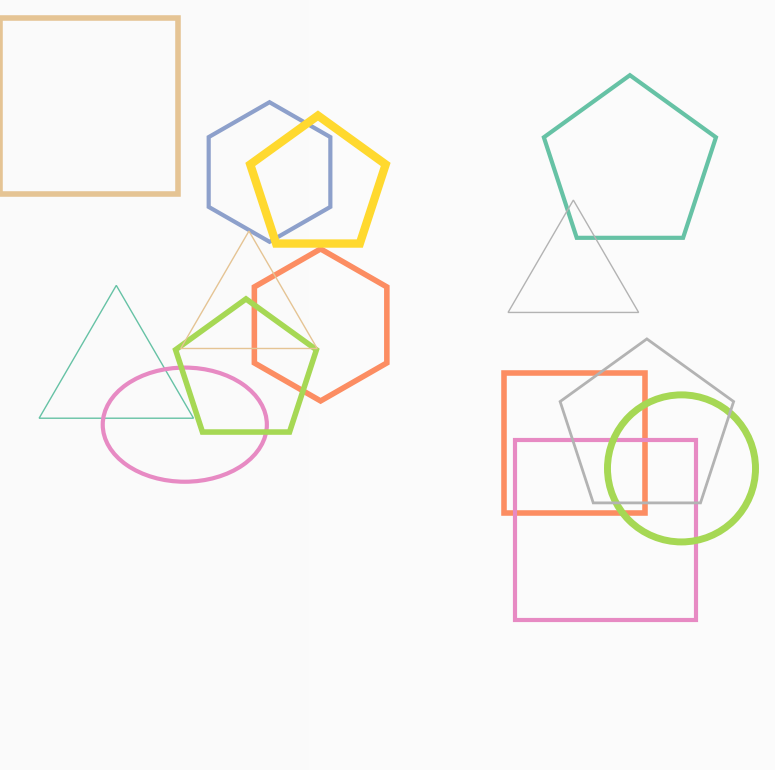[{"shape": "pentagon", "thickness": 1.5, "radius": 0.58, "center": [0.813, 0.786]}, {"shape": "triangle", "thickness": 0.5, "radius": 0.58, "center": [0.15, 0.514]}, {"shape": "square", "thickness": 2, "radius": 0.46, "center": [0.741, 0.425]}, {"shape": "hexagon", "thickness": 2, "radius": 0.49, "center": [0.414, 0.578]}, {"shape": "hexagon", "thickness": 1.5, "radius": 0.45, "center": [0.348, 0.777]}, {"shape": "square", "thickness": 1.5, "radius": 0.58, "center": [0.781, 0.312]}, {"shape": "oval", "thickness": 1.5, "radius": 0.53, "center": [0.238, 0.448]}, {"shape": "circle", "thickness": 2.5, "radius": 0.48, "center": [0.879, 0.392]}, {"shape": "pentagon", "thickness": 2, "radius": 0.48, "center": [0.317, 0.516]}, {"shape": "pentagon", "thickness": 3, "radius": 0.46, "center": [0.41, 0.758]}, {"shape": "square", "thickness": 2, "radius": 0.57, "center": [0.115, 0.862]}, {"shape": "triangle", "thickness": 0.5, "radius": 0.51, "center": [0.321, 0.598]}, {"shape": "pentagon", "thickness": 1, "radius": 0.59, "center": [0.835, 0.442]}, {"shape": "triangle", "thickness": 0.5, "radius": 0.49, "center": [0.74, 0.643]}]